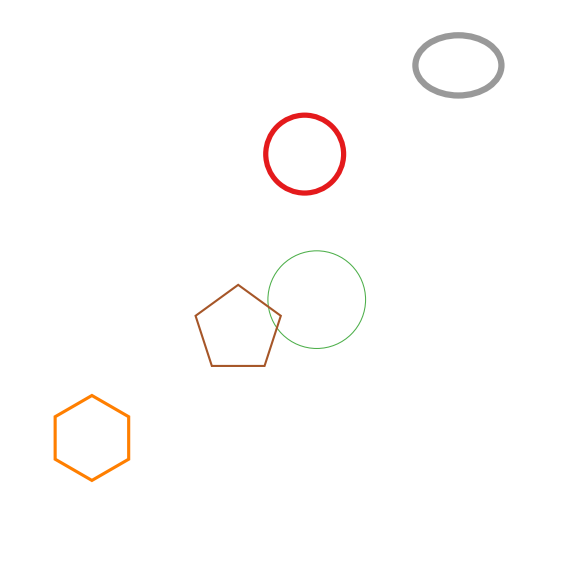[{"shape": "circle", "thickness": 2.5, "radius": 0.34, "center": [0.528, 0.732]}, {"shape": "circle", "thickness": 0.5, "radius": 0.42, "center": [0.548, 0.48]}, {"shape": "hexagon", "thickness": 1.5, "radius": 0.37, "center": [0.159, 0.241]}, {"shape": "pentagon", "thickness": 1, "radius": 0.39, "center": [0.412, 0.428]}, {"shape": "oval", "thickness": 3, "radius": 0.37, "center": [0.794, 0.886]}]